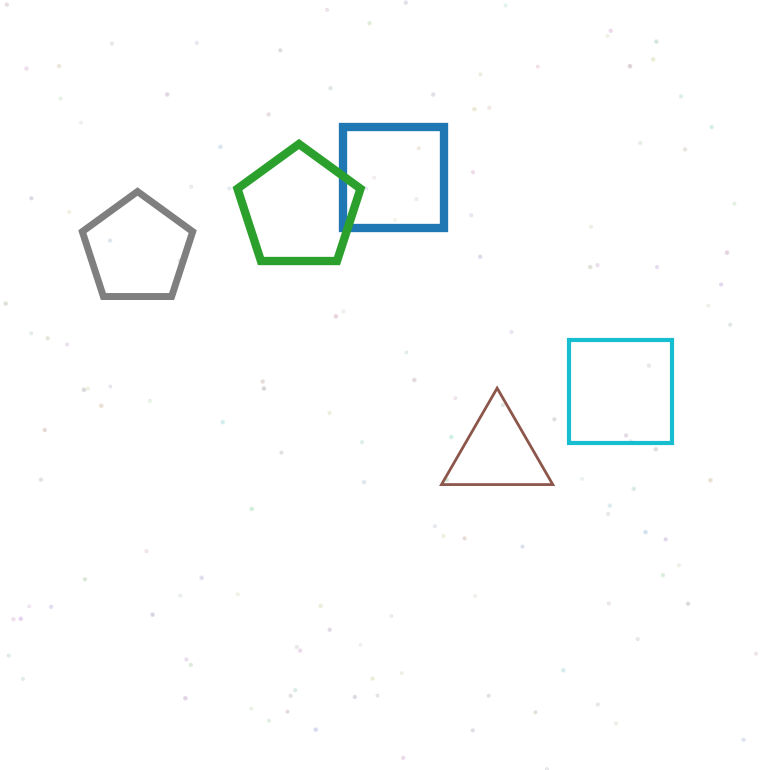[{"shape": "square", "thickness": 3, "radius": 0.33, "center": [0.511, 0.77]}, {"shape": "pentagon", "thickness": 3, "radius": 0.42, "center": [0.388, 0.729]}, {"shape": "triangle", "thickness": 1, "radius": 0.42, "center": [0.646, 0.412]}, {"shape": "pentagon", "thickness": 2.5, "radius": 0.38, "center": [0.179, 0.676]}, {"shape": "square", "thickness": 1.5, "radius": 0.34, "center": [0.806, 0.492]}]